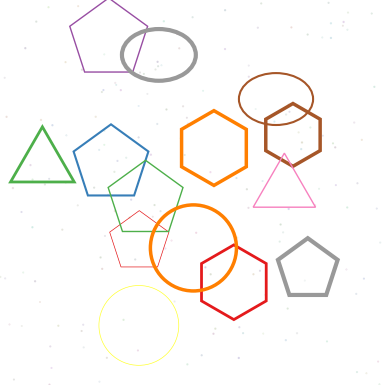[{"shape": "hexagon", "thickness": 2, "radius": 0.49, "center": [0.607, 0.267]}, {"shape": "pentagon", "thickness": 0.5, "radius": 0.4, "center": [0.362, 0.372]}, {"shape": "pentagon", "thickness": 1.5, "radius": 0.51, "center": [0.288, 0.575]}, {"shape": "pentagon", "thickness": 1, "radius": 0.51, "center": [0.378, 0.481]}, {"shape": "triangle", "thickness": 2, "radius": 0.48, "center": [0.11, 0.575]}, {"shape": "pentagon", "thickness": 1, "radius": 0.53, "center": [0.282, 0.899]}, {"shape": "hexagon", "thickness": 2.5, "radius": 0.49, "center": [0.556, 0.615]}, {"shape": "circle", "thickness": 2.5, "radius": 0.56, "center": [0.502, 0.356]}, {"shape": "circle", "thickness": 0.5, "radius": 0.52, "center": [0.361, 0.155]}, {"shape": "hexagon", "thickness": 2.5, "radius": 0.41, "center": [0.761, 0.65]}, {"shape": "oval", "thickness": 1.5, "radius": 0.48, "center": [0.717, 0.743]}, {"shape": "triangle", "thickness": 1, "radius": 0.47, "center": [0.739, 0.509]}, {"shape": "pentagon", "thickness": 3, "radius": 0.41, "center": [0.799, 0.3]}, {"shape": "oval", "thickness": 3, "radius": 0.48, "center": [0.413, 0.857]}]